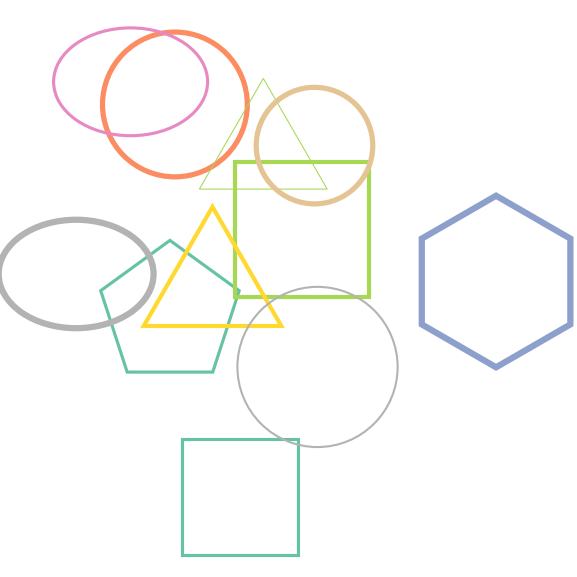[{"shape": "pentagon", "thickness": 1.5, "radius": 0.63, "center": [0.294, 0.457]}, {"shape": "square", "thickness": 1.5, "radius": 0.5, "center": [0.416, 0.138]}, {"shape": "circle", "thickness": 2.5, "radius": 0.63, "center": [0.303, 0.818]}, {"shape": "hexagon", "thickness": 3, "radius": 0.74, "center": [0.859, 0.512]}, {"shape": "oval", "thickness": 1.5, "radius": 0.67, "center": [0.226, 0.857]}, {"shape": "square", "thickness": 2, "radius": 0.58, "center": [0.523, 0.601]}, {"shape": "triangle", "thickness": 0.5, "radius": 0.64, "center": [0.456, 0.736]}, {"shape": "triangle", "thickness": 2, "radius": 0.69, "center": [0.368, 0.503]}, {"shape": "circle", "thickness": 2.5, "radius": 0.5, "center": [0.545, 0.747]}, {"shape": "circle", "thickness": 1, "radius": 0.69, "center": [0.55, 0.364]}, {"shape": "oval", "thickness": 3, "radius": 0.67, "center": [0.132, 0.525]}]